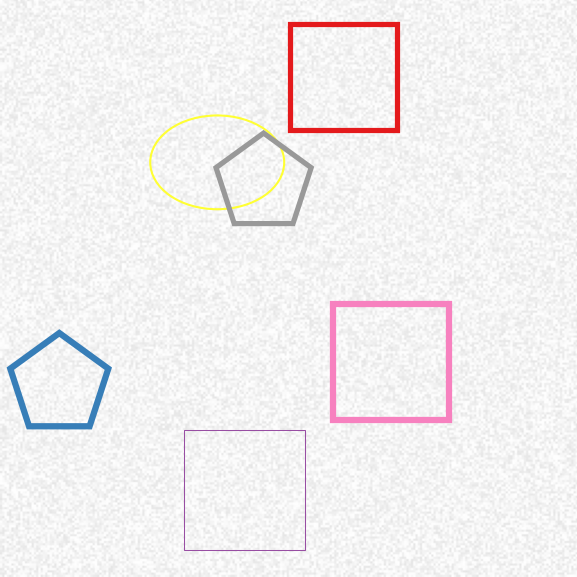[{"shape": "square", "thickness": 2.5, "radius": 0.46, "center": [0.595, 0.865]}, {"shape": "pentagon", "thickness": 3, "radius": 0.45, "center": [0.103, 0.333]}, {"shape": "square", "thickness": 0.5, "radius": 0.52, "center": [0.423, 0.151]}, {"shape": "oval", "thickness": 1, "radius": 0.58, "center": [0.376, 0.718]}, {"shape": "square", "thickness": 3, "radius": 0.5, "center": [0.677, 0.372]}, {"shape": "pentagon", "thickness": 2.5, "radius": 0.43, "center": [0.456, 0.682]}]